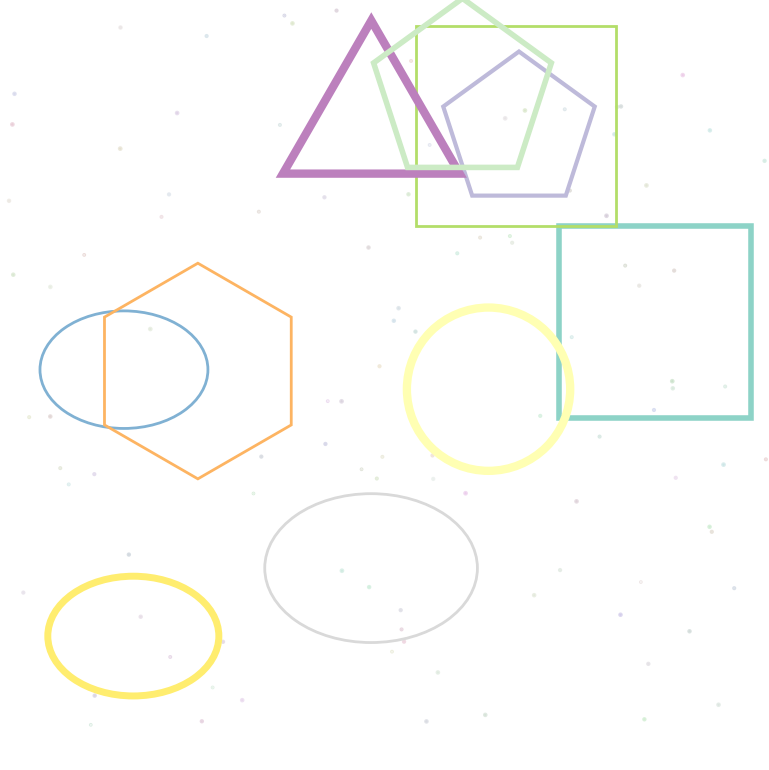[{"shape": "square", "thickness": 2, "radius": 0.63, "center": [0.851, 0.582]}, {"shape": "circle", "thickness": 3, "radius": 0.53, "center": [0.634, 0.495]}, {"shape": "pentagon", "thickness": 1.5, "radius": 0.52, "center": [0.674, 0.83]}, {"shape": "oval", "thickness": 1, "radius": 0.55, "center": [0.161, 0.52]}, {"shape": "hexagon", "thickness": 1, "radius": 0.7, "center": [0.257, 0.518]}, {"shape": "square", "thickness": 1, "radius": 0.65, "center": [0.67, 0.836]}, {"shape": "oval", "thickness": 1, "radius": 0.69, "center": [0.482, 0.262]}, {"shape": "triangle", "thickness": 3, "radius": 0.66, "center": [0.482, 0.841]}, {"shape": "pentagon", "thickness": 2, "radius": 0.61, "center": [0.601, 0.881]}, {"shape": "oval", "thickness": 2.5, "radius": 0.56, "center": [0.173, 0.174]}]